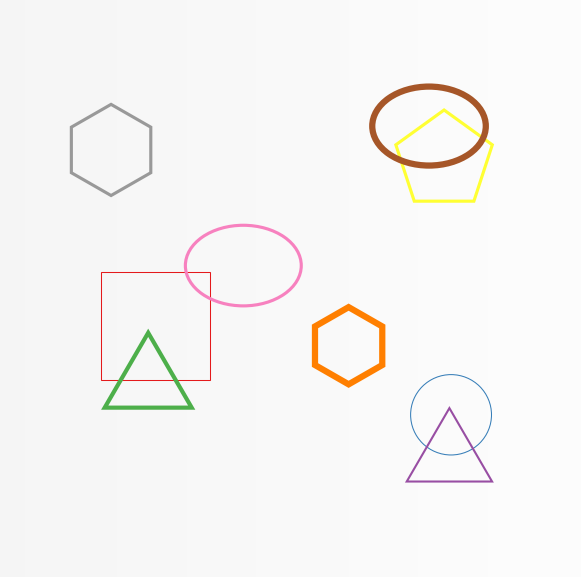[{"shape": "square", "thickness": 0.5, "radius": 0.47, "center": [0.267, 0.434]}, {"shape": "circle", "thickness": 0.5, "radius": 0.35, "center": [0.776, 0.281]}, {"shape": "triangle", "thickness": 2, "radius": 0.43, "center": [0.255, 0.336]}, {"shape": "triangle", "thickness": 1, "radius": 0.42, "center": [0.773, 0.208]}, {"shape": "hexagon", "thickness": 3, "radius": 0.33, "center": [0.6, 0.4]}, {"shape": "pentagon", "thickness": 1.5, "radius": 0.44, "center": [0.764, 0.721]}, {"shape": "oval", "thickness": 3, "radius": 0.49, "center": [0.738, 0.781]}, {"shape": "oval", "thickness": 1.5, "radius": 0.5, "center": [0.419, 0.539]}, {"shape": "hexagon", "thickness": 1.5, "radius": 0.39, "center": [0.191, 0.739]}]